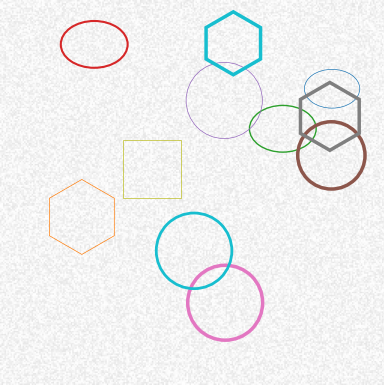[{"shape": "oval", "thickness": 0.5, "radius": 0.36, "center": [0.863, 0.769]}, {"shape": "hexagon", "thickness": 0.5, "radius": 0.49, "center": [0.213, 0.436]}, {"shape": "oval", "thickness": 1, "radius": 0.43, "center": [0.735, 0.666]}, {"shape": "oval", "thickness": 1.5, "radius": 0.43, "center": [0.245, 0.885]}, {"shape": "circle", "thickness": 0.5, "radius": 0.5, "center": [0.582, 0.739]}, {"shape": "circle", "thickness": 2.5, "radius": 0.44, "center": [0.861, 0.596]}, {"shape": "circle", "thickness": 2.5, "radius": 0.49, "center": [0.585, 0.214]}, {"shape": "hexagon", "thickness": 2.5, "radius": 0.44, "center": [0.857, 0.698]}, {"shape": "square", "thickness": 0.5, "radius": 0.37, "center": [0.395, 0.562]}, {"shape": "hexagon", "thickness": 2.5, "radius": 0.41, "center": [0.606, 0.888]}, {"shape": "circle", "thickness": 2, "radius": 0.49, "center": [0.504, 0.348]}]